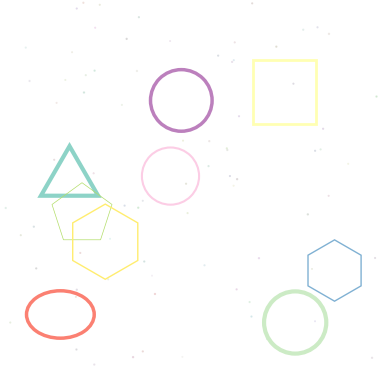[{"shape": "triangle", "thickness": 3, "radius": 0.43, "center": [0.181, 0.535]}, {"shape": "square", "thickness": 2, "radius": 0.42, "center": [0.739, 0.762]}, {"shape": "oval", "thickness": 2.5, "radius": 0.44, "center": [0.157, 0.183]}, {"shape": "hexagon", "thickness": 1, "radius": 0.4, "center": [0.869, 0.297]}, {"shape": "pentagon", "thickness": 0.5, "radius": 0.41, "center": [0.213, 0.443]}, {"shape": "circle", "thickness": 1.5, "radius": 0.37, "center": [0.443, 0.543]}, {"shape": "circle", "thickness": 2.5, "radius": 0.4, "center": [0.471, 0.739]}, {"shape": "circle", "thickness": 3, "radius": 0.4, "center": [0.767, 0.162]}, {"shape": "hexagon", "thickness": 1, "radius": 0.49, "center": [0.273, 0.372]}]